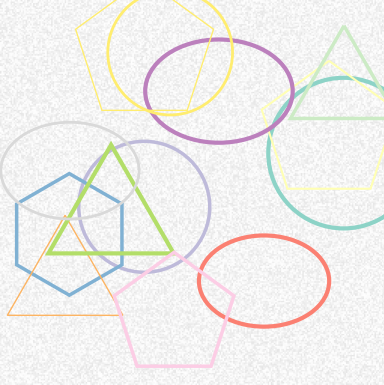[{"shape": "circle", "thickness": 3, "radius": 0.98, "center": [0.892, 0.602]}, {"shape": "pentagon", "thickness": 1.5, "radius": 0.92, "center": [0.855, 0.658]}, {"shape": "circle", "thickness": 2.5, "radius": 0.85, "center": [0.375, 0.463]}, {"shape": "oval", "thickness": 3, "radius": 0.85, "center": [0.686, 0.27]}, {"shape": "hexagon", "thickness": 2.5, "radius": 0.79, "center": [0.18, 0.391]}, {"shape": "triangle", "thickness": 1, "radius": 0.87, "center": [0.169, 0.268]}, {"shape": "triangle", "thickness": 3, "radius": 0.94, "center": [0.289, 0.436]}, {"shape": "pentagon", "thickness": 2.5, "radius": 0.82, "center": [0.452, 0.181]}, {"shape": "oval", "thickness": 2, "radius": 0.9, "center": [0.182, 0.557]}, {"shape": "oval", "thickness": 3, "radius": 0.96, "center": [0.569, 0.763]}, {"shape": "triangle", "thickness": 2.5, "radius": 0.8, "center": [0.893, 0.773]}, {"shape": "circle", "thickness": 2, "radius": 0.81, "center": [0.442, 0.864]}, {"shape": "pentagon", "thickness": 1, "radius": 0.94, "center": [0.376, 0.866]}]